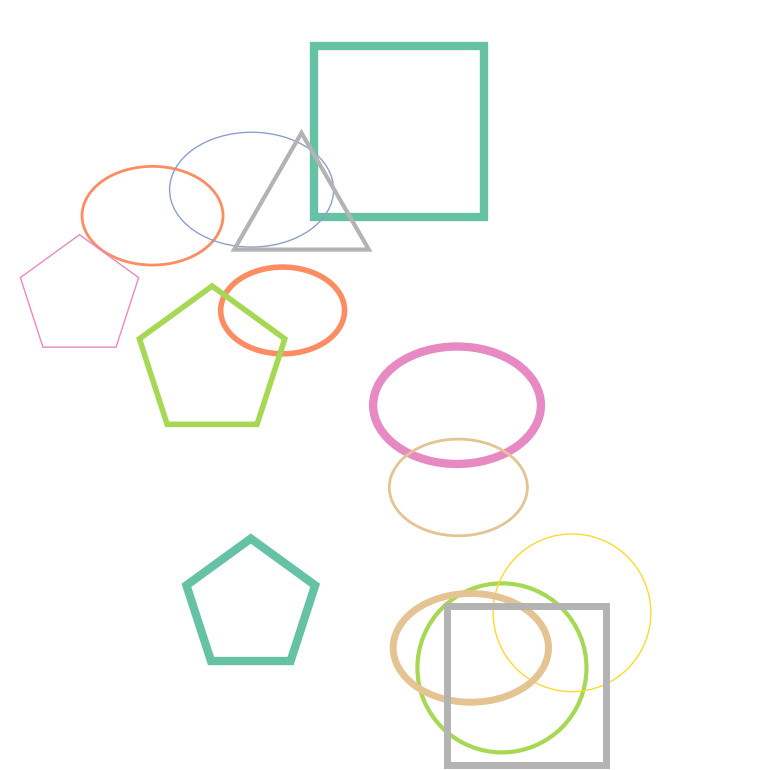[{"shape": "pentagon", "thickness": 3, "radius": 0.44, "center": [0.326, 0.213]}, {"shape": "square", "thickness": 3, "radius": 0.55, "center": [0.518, 0.829]}, {"shape": "oval", "thickness": 1, "radius": 0.46, "center": [0.198, 0.72]}, {"shape": "oval", "thickness": 2, "radius": 0.4, "center": [0.367, 0.597]}, {"shape": "oval", "thickness": 0.5, "radius": 0.53, "center": [0.327, 0.754]}, {"shape": "pentagon", "thickness": 0.5, "radius": 0.4, "center": [0.103, 0.614]}, {"shape": "oval", "thickness": 3, "radius": 0.54, "center": [0.594, 0.474]}, {"shape": "pentagon", "thickness": 2, "radius": 0.5, "center": [0.275, 0.529]}, {"shape": "circle", "thickness": 1.5, "radius": 0.55, "center": [0.652, 0.133]}, {"shape": "circle", "thickness": 0.5, "radius": 0.51, "center": [0.743, 0.204]}, {"shape": "oval", "thickness": 1, "radius": 0.45, "center": [0.595, 0.367]}, {"shape": "oval", "thickness": 2.5, "radius": 0.5, "center": [0.611, 0.159]}, {"shape": "triangle", "thickness": 1.5, "radius": 0.51, "center": [0.392, 0.726]}, {"shape": "square", "thickness": 2.5, "radius": 0.52, "center": [0.684, 0.11]}]